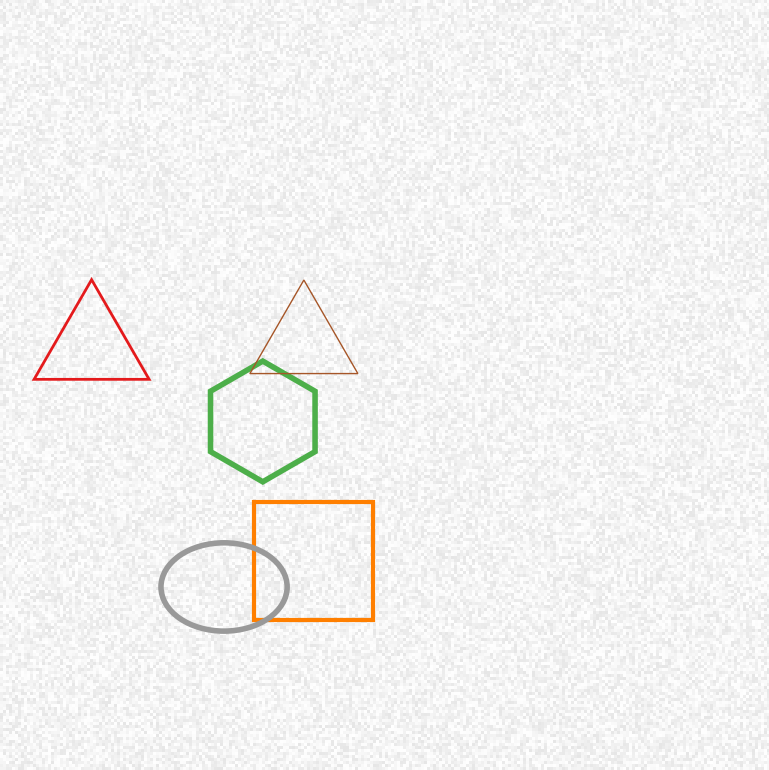[{"shape": "triangle", "thickness": 1, "radius": 0.43, "center": [0.119, 0.55]}, {"shape": "hexagon", "thickness": 2, "radius": 0.39, "center": [0.341, 0.453]}, {"shape": "square", "thickness": 1.5, "radius": 0.39, "center": [0.407, 0.271]}, {"shape": "triangle", "thickness": 0.5, "radius": 0.4, "center": [0.395, 0.555]}, {"shape": "oval", "thickness": 2, "radius": 0.41, "center": [0.291, 0.238]}]